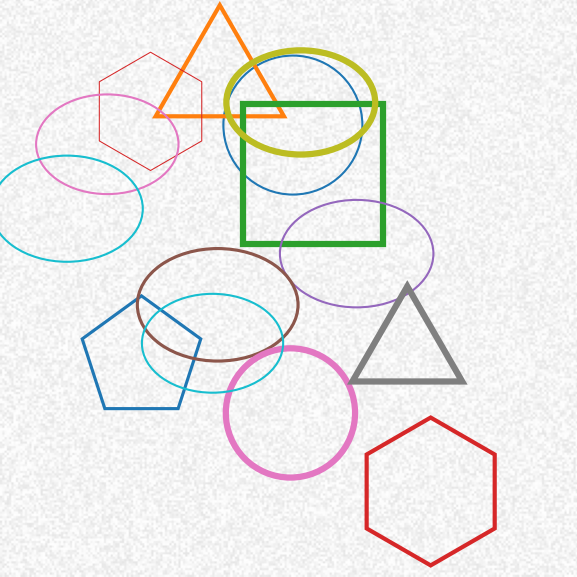[{"shape": "pentagon", "thickness": 1.5, "radius": 0.54, "center": [0.245, 0.379]}, {"shape": "circle", "thickness": 1, "radius": 0.6, "center": [0.507, 0.783]}, {"shape": "triangle", "thickness": 2, "radius": 0.64, "center": [0.381, 0.862]}, {"shape": "square", "thickness": 3, "radius": 0.61, "center": [0.542, 0.698]}, {"shape": "hexagon", "thickness": 2, "radius": 0.64, "center": [0.746, 0.148]}, {"shape": "hexagon", "thickness": 0.5, "radius": 0.51, "center": [0.261, 0.806]}, {"shape": "oval", "thickness": 1, "radius": 0.66, "center": [0.618, 0.56]}, {"shape": "oval", "thickness": 1.5, "radius": 0.7, "center": [0.377, 0.471]}, {"shape": "oval", "thickness": 1, "radius": 0.62, "center": [0.186, 0.749]}, {"shape": "circle", "thickness": 3, "radius": 0.56, "center": [0.503, 0.284]}, {"shape": "triangle", "thickness": 3, "radius": 0.55, "center": [0.705, 0.393]}, {"shape": "oval", "thickness": 3, "radius": 0.64, "center": [0.521, 0.822]}, {"shape": "oval", "thickness": 1, "radius": 0.61, "center": [0.368, 0.405]}, {"shape": "oval", "thickness": 1, "radius": 0.66, "center": [0.116, 0.638]}]